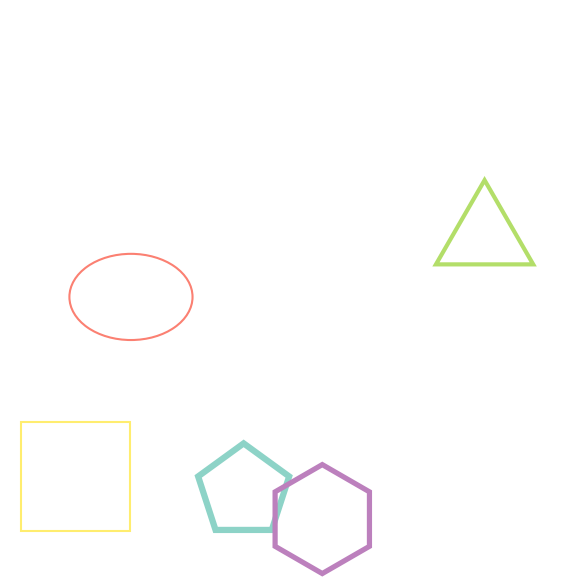[{"shape": "pentagon", "thickness": 3, "radius": 0.41, "center": [0.422, 0.149]}, {"shape": "oval", "thickness": 1, "radius": 0.53, "center": [0.227, 0.485]}, {"shape": "triangle", "thickness": 2, "radius": 0.49, "center": [0.839, 0.59]}, {"shape": "hexagon", "thickness": 2.5, "radius": 0.47, "center": [0.558, 0.1]}, {"shape": "square", "thickness": 1, "radius": 0.47, "center": [0.131, 0.174]}]